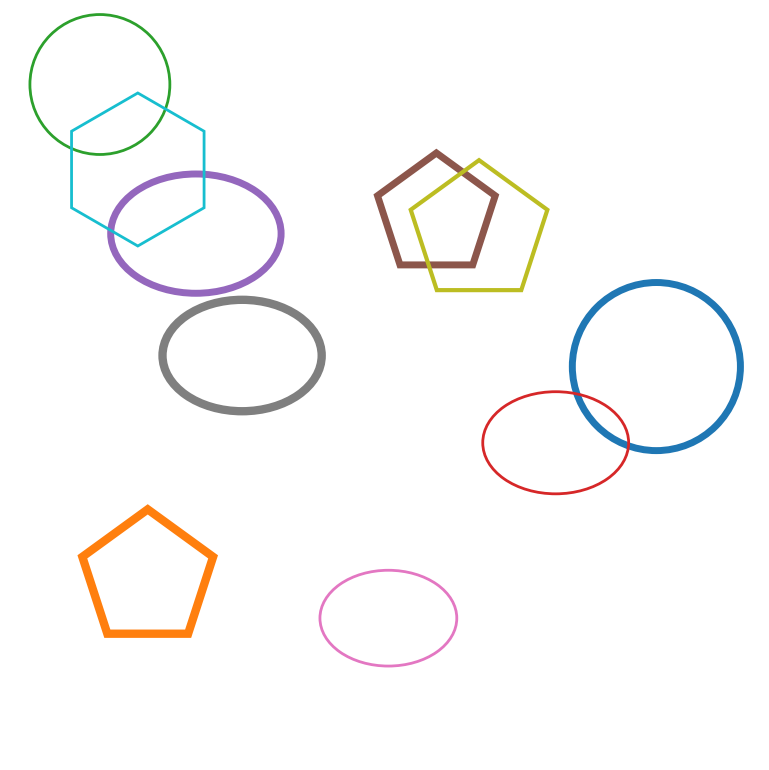[{"shape": "circle", "thickness": 2.5, "radius": 0.55, "center": [0.852, 0.524]}, {"shape": "pentagon", "thickness": 3, "radius": 0.45, "center": [0.192, 0.249]}, {"shape": "circle", "thickness": 1, "radius": 0.45, "center": [0.13, 0.89]}, {"shape": "oval", "thickness": 1, "radius": 0.47, "center": [0.722, 0.425]}, {"shape": "oval", "thickness": 2.5, "radius": 0.55, "center": [0.254, 0.697]}, {"shape": "pentagon", "thickness": 2.5, "radius": 0.4, "center": [0.567, 0.721]}, {"shape": "oval", "thickness": 1, "radius": 0.44, "center": [0.504, 0.197]}, {"shape": "oval", "thickness": 3, "radius": 0.52, "center": [0.314, 0.538]}, {"shape": "pentagon", "thickness": 1.5, "radius": 0.47, "center": [0.622, 0.699]}, {"shape": "hexagon", "thickness": 1, "radius": 0.5, "center": [0.179, 0.78]}]